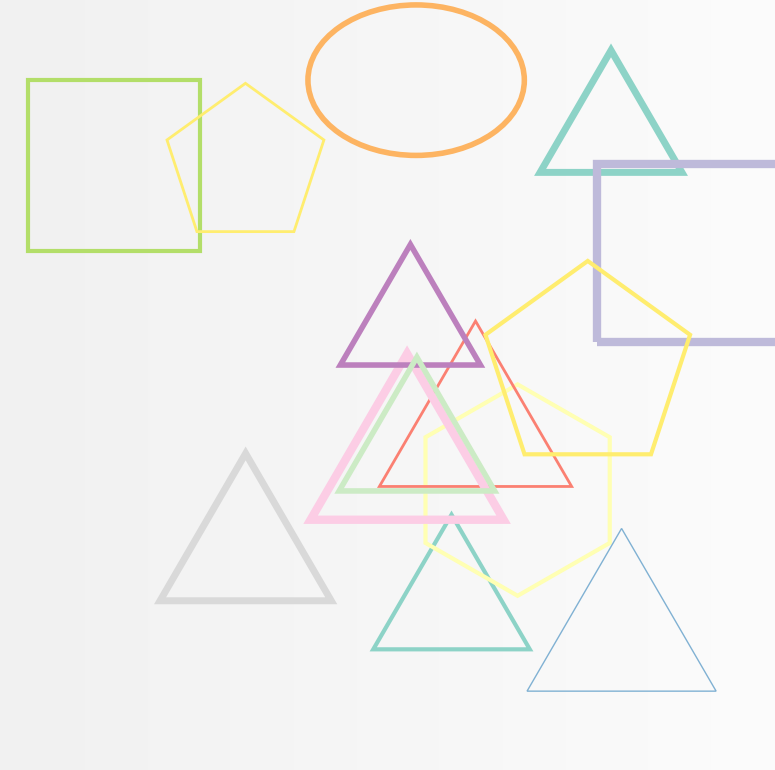[{"shape": "triangle", "thickness": 2.5, "radius": 0.53, "center": [0.788, 0.829]}, {"shape": "triangle", "thickness": 1.5, "radius": 0.58, "center": [0.583, 0.215]}, {"shape": "hexagon", "thickness": 1.5, "radius": 0.69, "center": [0.668, 0.364]}, {"shape": "square", "thickness": 3, "radius": 0.58, "center": [0.886, 0.672]}, {"shape": "triangle", "thickness": 1, "radius": 0.72, "center": [0.614, 0.44]}, {"shape": "triangle", "thickness": 0.5, "radius": 0.7, "center": [0.802, 0.173]}, {"shape": "oval", "thickness": 2, "radius": 0.7, "center": [0.537, 0.896]}, {"shape": "square", "thickness": 1.5, "radius": 0.55, "center": [0.147, 0.785]}, {"shape": "triangle", "thickness": 3, "radius": 0.72, "center": [0.525, 0.397]}, {"shape": "triangle", "thickness": 2.5, "radius": 0.64, "center": [0.317, 0.284]}, {"shape": "triangle", "thickness": 2, "radius": 0.52, "center": [0.53, 0.578]}, {"shape": "triangle", "thickness": 2, "radius": 0.58, "center": [0.538, 0.42]}, {"shape": "pentagon", "thickness": 1, "radius": 0.53, "center": [0.317, 0.785]}, {"shape": "pentagon", "thickness": 1.5, "radius": 0.69, "center": [0.758, 0.522]}]